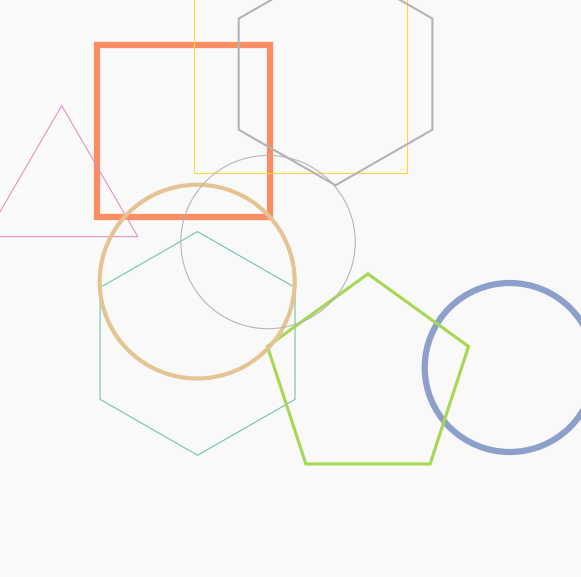[{"shape": "hexagon", "thickness": 0.5, "radius": 0.97, "center": [0.34, 0.404]}, {"shape": "square", "thickness": 3, "radius": 0.74, "center": [0.316, 0.773]}, {"shape": "circle", "thickness": 3, "radius": 0.73, "center": [0.877, 0.363]}, {"shape": "triangle", "thickness": 0.5, "radius": 0.76, "center": [0.106, 0.665]}, {"shape": "pentagon", "thickness": 1.5, "radius": 0.91, "center": [0.633, 0.343]}, {"shape": "square", "thickness": 0.5, "radius": 0.92, "center": [0.517, 0.882]}, {"shape": "circle", "thickness": 2, "radius": 0.84, "center": [0.339, 0.511]}, {"shape": "circle", "thickness": 0.5, "radius": 0.75, "center": [0.461, 0.58]}, {"shape": "hexagon", "thickness": 1, "radius": 0.96, "center": [0.577, 0.871]}]